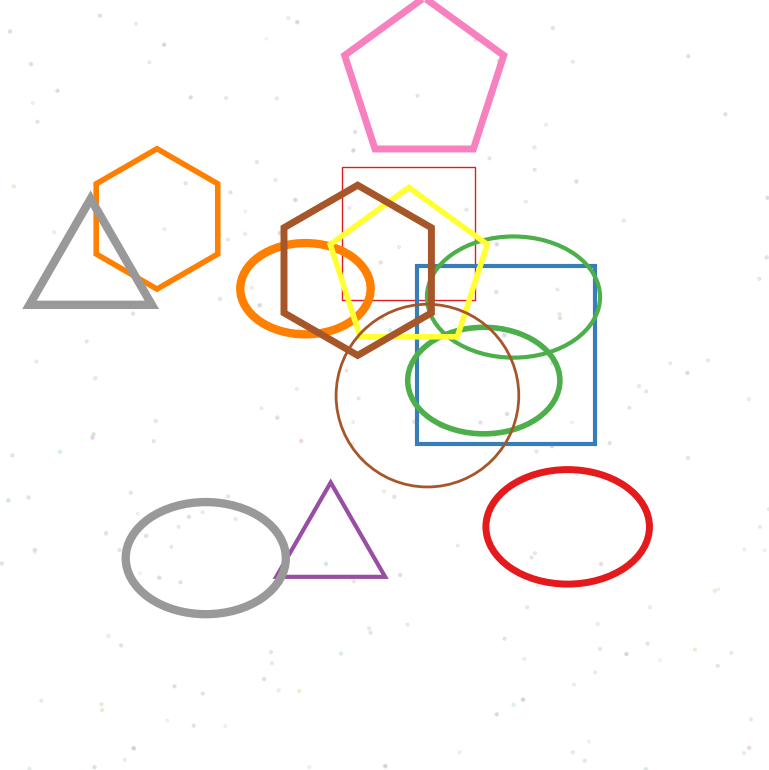[{"shape": "oval", "thickness": 2.5, "radius": 0.53, "center": [0.737, 0.316]}, {"shape": "square", "thickness": 0.5, "radius": 0.43, "center": [0.531, 0.697]}, {"shape": "square", "thickness": 1.5, "radius": 0.58, "center": [0.657, 0.539]}, {"shape": "oval", "thickness": 1.5, "radius": 0.56, "center": [0.667, 0.614]}, {"shape": "oval", "thickness": 2, "radius": 0.49, "center": [0.628, 0.506]}, {"shape": "triangle", "thickness": 1.5, "radius": 0.41, "center": [0.429, 0.292]}, {"shape": "oval", "thickness": 3, "radius": 0.42, "center": [0.397, 0.625]}, {"shape": "hexagon", "thickness": 2, "radius": 0.46, "center": [0.204, 0.716]}, {"shape": "pentagon", "thickness": 2, "radius": 0.54, "center": [0.531, 0.649]}, {"shape": "circle", "thickness": 1, "radius": 0.59, "center": [0.555, 0.486]}, {"shape": "hexagon", "thickness": 2.5, "radius": 0.55, "center": [0.465, 0.649]}, {"shape": "pentagon", "thickness": 2.5, "radius": 0.54, "center": [0.551, 0.894]}, {"shape": "triangle", "thickness": 3, "radius": 0.46, "center": [0.118, 0.65]}, {"shape": "oval", "thickness": 3, "radius": 0.52, "center": [0.267, 0.275]}]